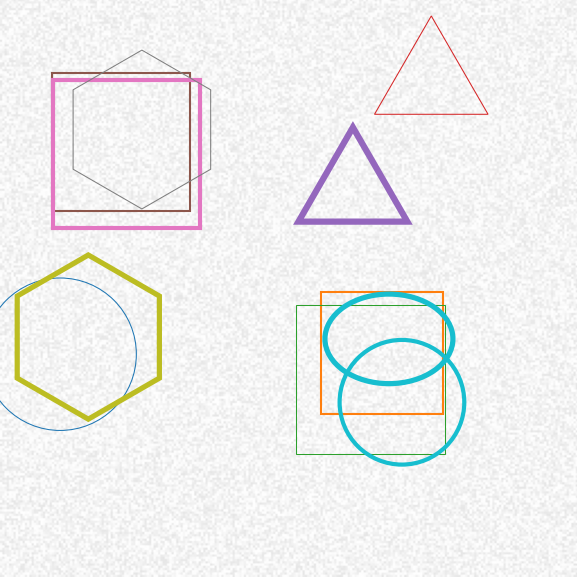[{"shape": "circle", "thickness": 0.5, "radius": 0.66, "center": [0.104, 0.386]}, {"shape": "square", "thickness": 1, "radius": 0.53, "center": [0.661, 0.388]}, {"shape": "square", "thickness": 0.5, "radius": 0.64, "center": [0.641, 0.342]}, {"shape": "triangle", "thickness": 0.5, "radius": 0.57, "center": [0.747, 0.858]}, {"shape": "triangle", "thickness": 3, "radius": 0.54, "center": [0.611, 0.67]}, {"shape": "square", "thickness": 1, "radius": 0.6, "center": [0.21, 0.753]}, {"shape": "square", "thickness": 2, "radius": 0.64, "center": [0.219, 0.733]}, {"shape": "hexagon", "thickness": 0.5, "radius": 0.69, "center": [0.246, 0.775]}, {"shape": "hexagon", "thickness": 2.5, "radius": 0.71, "center": [0.153, 0.415]}, {"shape": "circle", "thickness": 2, "radius": 0.54, "center": [0.696, 0.303]}, {"shape": "oval", "thickness": 2.5, "radius": 0.55, "center": [0.673, 0.412]}]